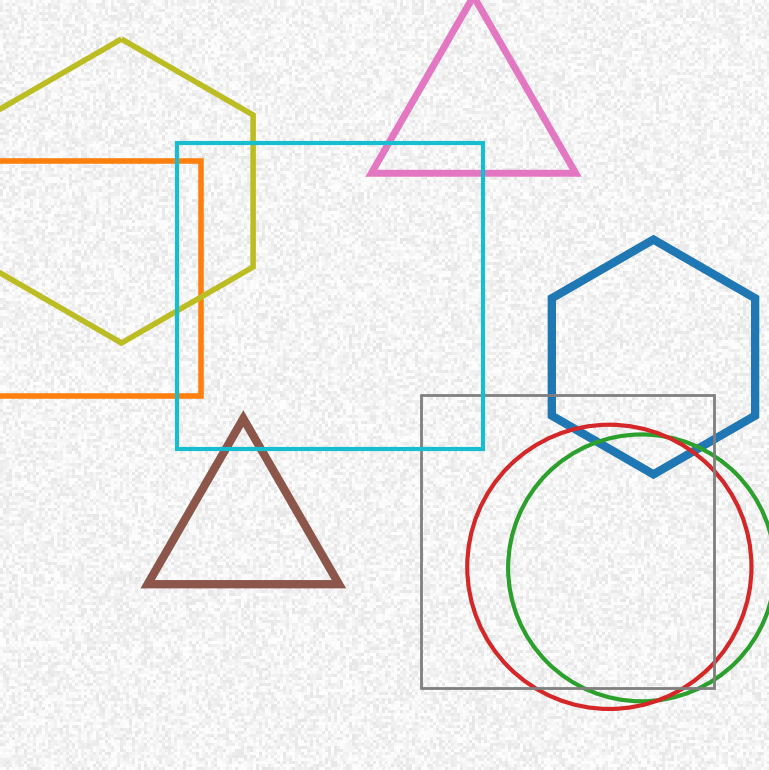[{"shape": "hexagon", "thickness": 3, "radius": 0.76, "center": [0.849, 0.536]}, {"shape": "square", "thickness": 2, "radius": 0.76, "center": [0.108, 0.638]}, {"shape": "circle", "thickness": 1.5, "radius": 0.87, "center": [0.833, 0.262]}, {"shape": "circle", "thickness": 1.5, "radius": 0.92, "center": [0.791, 0.264]}, {"shape": "triangle", "thickness": 3, "radius": 0.72, "center": [0.316, 0.313]}, {"shape": "triangle", "thickness": 2.5, "radius": 0.77, "center": [0.615, 0.852]}, {"shape": "square", "thickness": 1, "radius": 0.95, "center": [0.737, 0.296]}, {"shape": "hexagon", "thickness": 2, "radius": 0.99, "center": [0.158, 0.752]}, {"shape": "square", "thickness": 1.5, "radius": 0.99, "center": [0.428, 0.616]}]